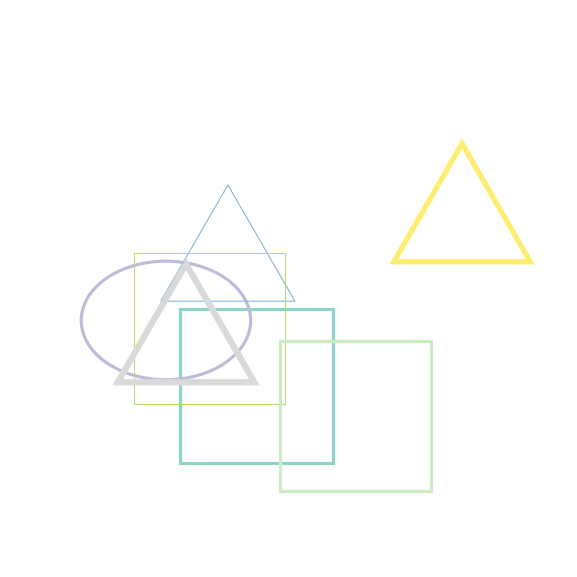[{"shape": "square", "thickness": 1.5, "radius": 0.66, "center": [0.444, 0.331]}, {"shape": "oval", "thickness": 1.5, "radius": 0.73, "center": [0.287, 0.444]}, {"shape": "triangle", "thickness": 0.5, "radius": 0.67, "center": [0.395, 0.545]}, {"shape": "square", "thickness": 0.5, "radius": 0.65, "center": [0.363, 0.43]}, {"shape": "triangle", "thickness": 3, "radius": 0.68, "center": [0.322, 0.406]}, {"shape": "square", "thickness": 1.5, "radius": 0.65, "center": [0.616, 0.279]}, {"shape": "triangle", "thickness": 2.5, "radius": 0.68, "center": [0.8, 0.614]}]